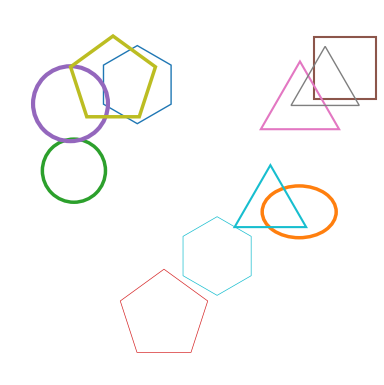[{"shape": "hexagon", "thickness": 1, "radius": 0.51, "center": [0.357, 0.78]}, {"shape": "oval", "thickness": 2.5, "radius": 0.48, "center": [0.777, 0.45]}, {"shape": "circle", "thickness": 2.5, "radius": 0.41, "center": [0.192, 0.557]}, {"shape": "pentagon", "thickness": 0.5, "radius": 0.6, "center": [0.426, 0.181]}, {"shape": "circle", "thickness": 3, "radius": 0.49, "center": [0.183, 0.731]}, {"shape": "square", "thickness": 1.5, "radius": 0.4, "center": [0.896, 0.824]}, {"shape": "triangle", "thickness": 1.5, "radius": 0.59, "center": [0.779, 0.723]}, {"shape": "triangle", "thickness": 1, "radius": 0.51, "center": [0.845, 0.777]}, {"shape": "pentagon", "thickness": 2.5, "radius": 0.58, "center": [0.294, 0.79]}, {"shape": "triangle", "thickness": 1.5, "radius": 0.54, "center": [0.702, 0.464]}, {"shape": "hexagon", "thickness": 0.5, "radius": 0.51, "center": [0.564, 0.335]}]